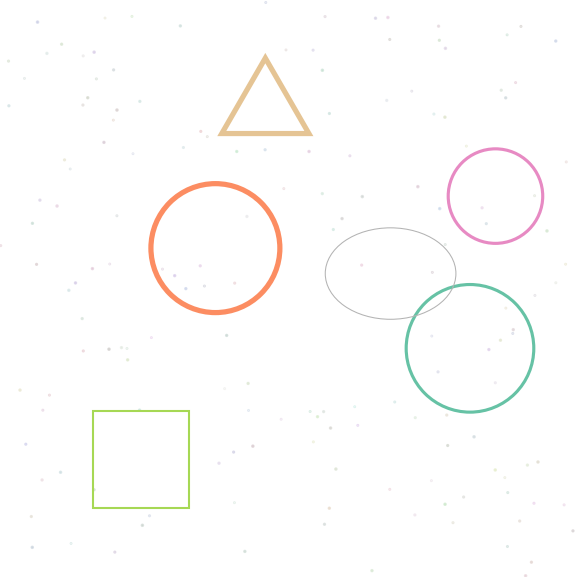[{"shape": "circle", "thickness": 1.5, "radius": 0.55, "center": [0.814, 0.396]}, {"shape": "circle", "thickness": 2.5, "radius": 0.56, "center": [0.373, 0.569]}, {"shape": "circle", "thickness": 1.5, "radius": 0.41, "center": [0.858, 0.66]}, {"shape": "square", "thickness": 1, "radius": 0.42, "center": [0.244, 0.203]}, {"shape": "triangle", "thickness": 2.5, "radius": 0.44, "center": [0.459, 0.811]}, {"shape": "oval", "thickness": 0.5, "radius": 0.57, "center": [0.676, 0.525]}]